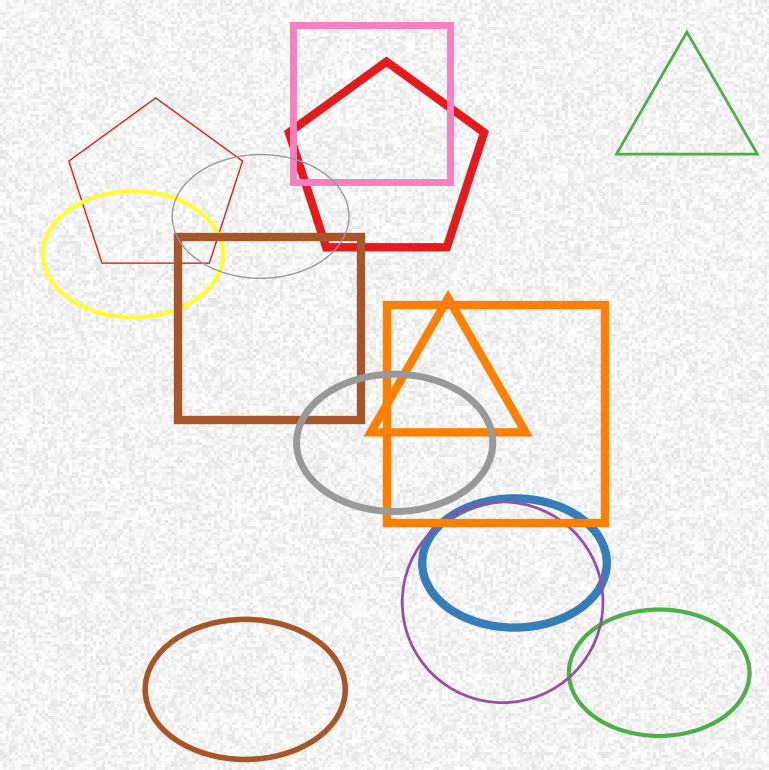[{"shape": "pentagon", "thickness": 3, "radius": 0.67, "center": [0.502, 0.787]}, {"shape": "pentagon", "thickness": 0.5, "radius": 0.59, "center": [0.202, 0.754]}, {"shape": "oval", "thickness": 3, "radius": 0.6, "center": [0.668, 0.269]}, {"shape": "triangle", "thickness": 1, "radius": 0.53, "center": [0.892, 0.853]}, {"shape": "oval", "thickness": 1.5, "radius": 0.59, "center": [0.856, 0.126]}, {"shape": "circle", "thickness": 1, "radius": 0.65, "center": [0.653, 0.218]}, {"shape": "square", "thickness": 3, "radius": 0.71, "center": [0.644, 0.462]}, {"shape": "triangle", "thickness": 3, "radius": 0.58, "center": [0.582, 0.497]}, {"shape": "oval", "thickness": 1.5, "radius": 0.58, "center": [0.173, 0.67]}, {"shape": "square", "thickness": 3, "radius": 0.59, "center": [0.35, 0.573]}, {"shape": "oval", "thickness": 2, "radius": 0.65, "center": [0.318, 0.105]}, {"shape": "square", "thickness": 2.5, "radius": 0.51, "center": [0.483, 0.866]}, {"shape": "oval", "thickness": 0.5, "radius": 0.57, "center": [0.338, 0.719]}, {"shape": "oval", "thickness": 2.5, "radius": 0.64, "center": [0.513, 0.425]}]